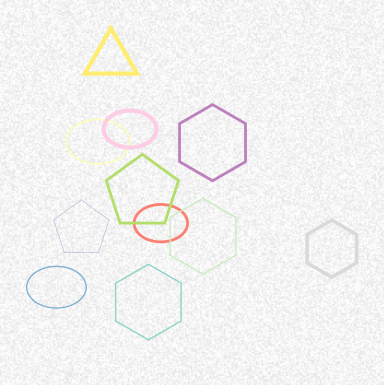[{"shape": "hexagon", "thickness": 1, "radius": 0.49, "center": [0.385, 0.215]}, {"shape": "oval", "thickness": 1, "radius": 0.41, "center": [0.254, 0.632]}, {"shape": "pentagon", "thickness": 0.5, "radius": 0.38, "center": [0.211, 0.405]}, {"shape": "oval", "thickness": 2, "radius": 0.35, "center": [0.418, 0.42]}, {"shape": "oval", "thickness": 1, "radius": 0.39, "center": [0.147, 0.254]}, {"shape": "pentagon", "thickness": 2, "radius": 0.49, "center": [0.37, 0.5]}, {"shape": "oval", "thickness": 3, "radius": 0.34, "center": [0.338, 0.665]}, {"shape": "hexagon", "thickness": 2.5, "radius": 0.37, "center": [0.862, 0.354]}, {"shape": "hexagon", "thickness": 2, "radius": 0.49, "center": [0.552, 0.629]}, {"shape": "hexagon", "thickness": 1, "radius": 0.49, "center": [0.527, 0.386]}, {"shape": "triangle", "thickness": 3, "radius": 0.39, "center": [0.288, 0.848]}]